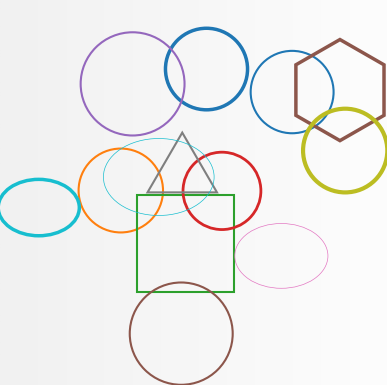[{"shape": "circle", "thickness": 1.5, "radius": 0.54, "center": [0.754, 0.761]}, {"shape": "circle", "thickness": 2.5, "radius": 0.53, "center": [0.533, 0.821]}, {"shape": "circle", "thickness": 1.5, "radius": 0.54, "center": [0.312, 0.505]}, {"shape": "square", "thickness": 1.5, "radius": 0.63, "center": [0.479, 0.366]}, {"shape": "circle", "thickness": 2, "radius": 0.5, "center": [0.573, 0.504]}, {"shape": "circle", "thickness": 1.5, "radius": 0.67, "center": [0.342, 0.782]}, {"shape": "hexagon", "thickness": 2.5, "radius": 0.66, "center": [0.877, 0.766]}, {"shape": "circle", "thickness": 1.5, "radius": 0.66, "center": [0.468, 0.133]}, {"shape": "oval", "thickness": 0.5, "radius": 0.6, "center": [0.726, 0.335]}, {"shape": "triangle", "thickness": 1.5, "radius": 0.52, "center": [0.47, 0.552]}, {"shape": "circle", "thickness": 3, "radius": 0.54, "center": [0.891, 0.609]}, {"shape": "oval", "thickness": 2.5, "radius": 0.52, "center": [0.1, 0.461]}, {"shape": "oval", "thickness": 0.5, "radius": 0.71, "center": [0.41, 0.54]}]